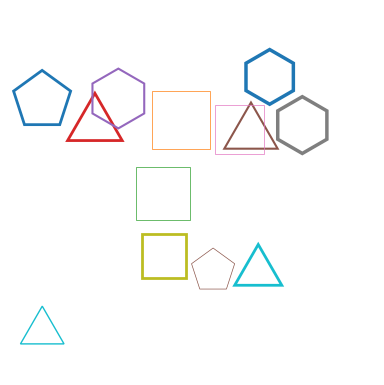[{"shape": "pentagon", "thickness": 2, "radius": 0.39, "center": [0.109, 0.739]}, {"shape": "hexagon", "thickness": 2.5, "radius": 0.36, "center": [0.7, 0.8]}, {"shape": "square", "thickness": 0.5, "radius": 0.38, "center": [0.47, 0.688]}, {"shape": "square", "thickness": 0.5, "radius": 0.35, "center": [0.423, 0.498]}, {"shape": "triangle", "thickness": 2, "radius": 0.41, "center": [0.246, 0.676]}, {"shape": "hexagon", "thickness": 1.5, "radius": 0.39, "center": [0.307, 0.744]}, {"shape": "pentagon", "thickness": 0.5, "radius": 0.29, "center": [0.554, 0.297]}, {"shape": "triangle", "thickness": 1.5, "radius": 0.4, "center": [0.652, 0.654]}, {"shape": "square", "thickness": 0.5, "radius": 0.32, "center": [0.622, 0.662]}, {"shape": "hexagon", "thickness": 2.5, "radius": 0.37, "center": [0.785, 0.675]}, {"shape": "square", "thickness": 2, "radius": 0.29, "center": [0.426, 0.336]}, {"shape": "triangle", "thickness": 2, "radius": 0.35, "center": [0.671, 0.294]}, {"shape": "triangle", "thickness": 1, "radius": 0.33, "center": [0.11, 0.139]}]